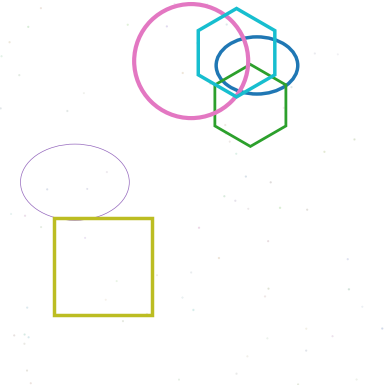[{"shape": "oval", "thickness": 2.5, "radius": 0.53, "center": [0.667, 0.83]}, {"shape": "hexagon", "thickness": 2, "radius": 0.53, "center": [0.65, 0.726]}, {"shape": "oval", "thickness": 0.5, "radius": 0.71, "center": [0.195, 0.527]}, {"shape": "circle", "thickness": 3, "radius": 0.74, "center": [0.497, 0.841]}, {"shape": "square", "thickness": 2.5, "radius": 0.63, "center": [0.267, 0.308]}, {"shape": "hexagon", "thickness": 2.5, "radius": 0.57, "center": [0.614, 0.863]}]